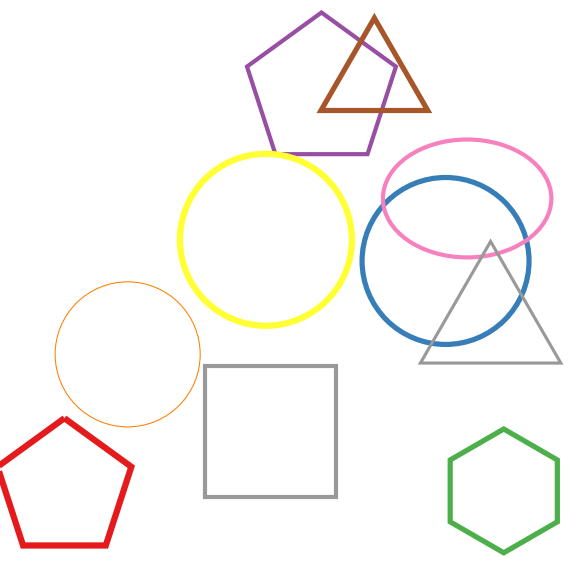[{"shape": "pentagon", "thickness": 3, "radius": 0.61, "center": [0.112, 0.153]}, {"shape": "circle", "thickness": 2.5, "radius": 0.72, "center": [0.772, 0.547]}, {"shape": "hexagon", "thickness": 2.5, "radius": 0.54, "center": [0.872, 0.149]}, {"shape": "pentagon", "thickness": 2, "radius": 0.68, "center": [0.557, 0.842]}, {"shape": "circle", "thickness": 0.5, "radius": 0.63, "center": [0.221, 0.386]}, {"shape": "circle", "thickness": 3, "radius": 0.74, "center": [0.46, 0.584]}, {"shape": "triangle", "thickness": 2.5, "radius": 0.53, "center": [0.648, 0.861]}, {"shape": "oval", "thickness": 2, "radius": 0.73, "center": [0.809, 0.655]}, {"shape": "square", "thickness": 2, "radius": 0.57, "center": [0.468, 0.252]}, {"shape": "triangle", "thickness": 1.5, "radius": 0.7, "center": [0.85, 0.441]}]